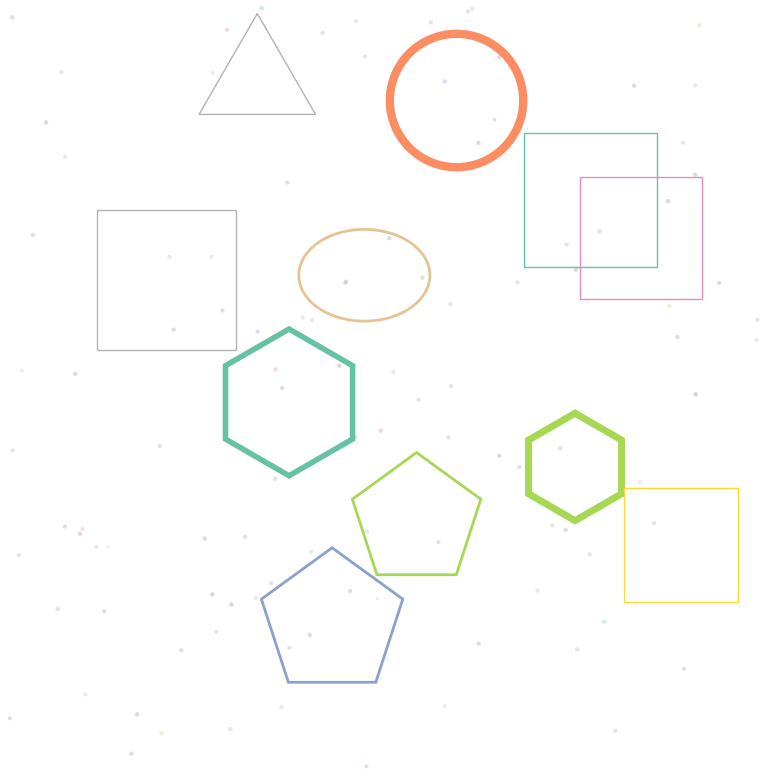[{"shape": "square", "thickness": 0.5, "radius": 0.43, "center": [0.767, 0.74]}, {"shape": "hexagon", "thickness": 2, "radius": 0.48, "center": [0.375, 0.477]}, {"shape": "circle", "thickness": 3, "radius": 0.43, "center": [0.593, 0.869]}, {"shape": "pentagon", "thickness": 1, "radius": 0.48, "center": [0.431, 0.192]}, {"shape": "square", "thickness": 0.5, "radius": 0.4, "center": [0.833, 0.691]}, {"shape": "pentagon", "thickness": 1, "radius": 0.44, "center": [0.541, 0.325]}, {"shape": "hexagon", "thickness": 2.5, "radius": 0.35, "center": [0.747, 0.394]}, {"shape": "square", "thickness": 0.5, "radius": 0.37, "center": [0.885, 0.293]}, {"shape": "oval", "thickness": 1, "radius": 0.43, "center": [0.473, 0.643]}, {"shape": "square", "thickness": 0.5, "radius": 0.45, "center": [0.216, 0.636]}, {"shape": "triangle", "thickness": 0.5, "radius": 0.44, "center": [0.334, 0.895]}]